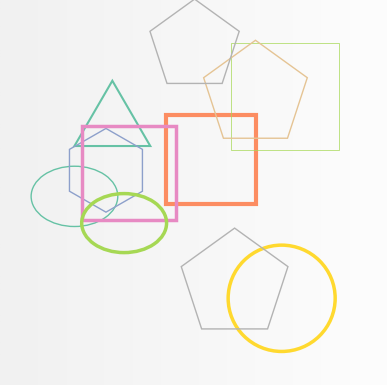[{"shape": "oval", "thickness": 1, "radius": 0.56, "center": [0.192, 0.49]}, {"shape": "triangle", "thickness": 1.5, "radius": 0.57, "center": [0.29, 0.677]}, {"shape": "square", "thickness": 3, "radius": 0.58, "center": [0.545, 0.586]}, {"shape": "hexagon", "thickness": 1, "radius": 0.54, "center": [0.273, 0.558]}, {"shape": "square", "thickness": 2.5, "radius": 0.61, "center": [0.333, 0.551]}, {"shape": "oval", "thickness": 2.5, "radius": 0.55, "center": [0.32, 0.421]}, {"shape": "square", "thickness": 0.5, "radius": 0.7, "center": [0.736, 0.75]}, {"shape": "circle", "thickness": 2.5, "radius": 0.69, "center": [0.727, 0.225]}, {"shape": "pentagon", "thickness": 1, "radius": 0.7, "center": [0.659, 0.755]}, {"shape": "pentagon", "thickness": 1, "radius": 0.61, "center": [0.502, 0.881]}, {"shape": "pentagon", "thickness": 1, "radius": 0.72, "center": [0.605, 0.263]}]